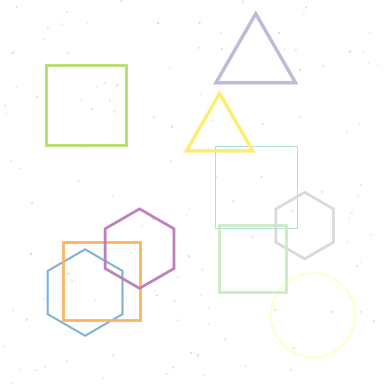[{"shape": "square", "thickness": 0.5, "radius": 0.53, "center": [0.666, 0.514]}, {"shape": "circle", "thickness": 1, "radius": 0.55, "center": [0.813, 0.181]}, {"shape": "triangle", "thickness": 2.5, "radius": 0.6, "center": [0.664, 0.845]}, {"shape": "hexagon", "thickness": 1.5, "radius": 0.56, "center": [0.221, 0.24]}, {"shape": "square", "thickness": 2, "radius": 0.5, "center": [0.264, 0.27]}, {"shape": "square", "thickness": 2, "radius": 0.52, "center": [0.223, 0.728]}, {"shape": "hexagon", "thickness": 2, "radius": 0.43, "center": [0.791, 0.414]}, {"shape": "hexagon", "thickness": 2, "radius": 0.52, "center": [0.362, 0.354]}, {"shape": "square", "thickness": 2, "radius": 0.43, "center": [0.656, 0.328]}, {"shape": "triangle", "thickness": 2.5, "radius": 0.5, "center": [0.57, 0.658]}]